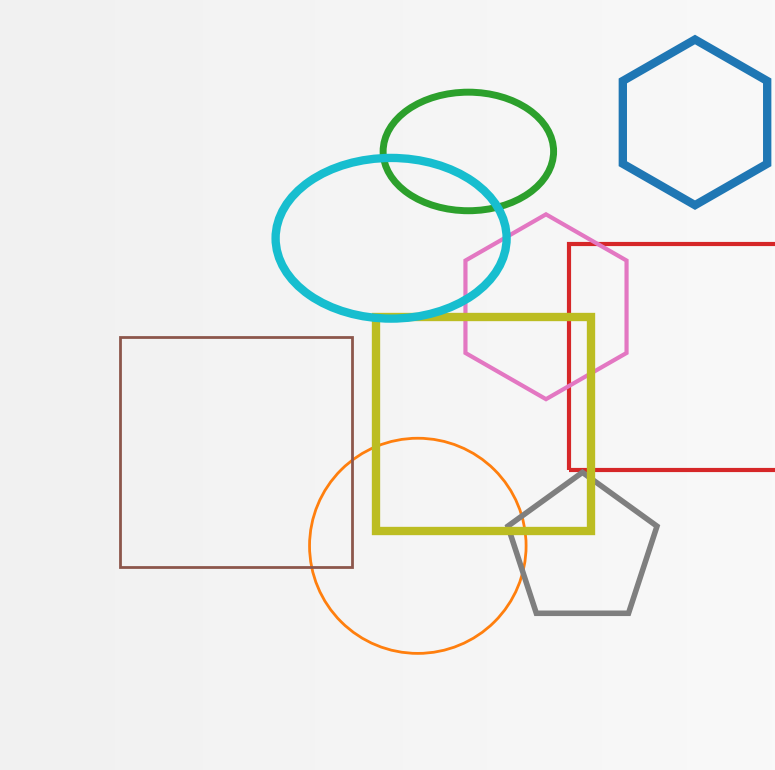[{"shape": "hexagon", "thickness": 3, "radius": 0.54, "center": [0.897, 0.841]}, {"shape": "circle", "thickness": 1, "radius": 0.7, "center": [0.539, 0.291]}, {"shape": "oval", "thickness": 2.5, "radius": 0.55, "center": [0.604, 0.803]}, {"shape": "square", "thickness": 1.5, "radius": 0.73, "center": [0.881, 0.537]}, {"shape": "square", "thickness": 1, "radius": 0.75, "center": [0.305, 0.413]}, {"shape": "hexagon", "thickness": 1.5, "radius": 0.6, "center": [0.705, 0.602]}, {"shape": "pentagon", "thickness": 2, "radius": 0.51, "center": [0.752, 0.285]}, {"shape": "square", "thickness": 3, "radius": 0.7, "center": [0.624, 0.449]}, {"shape": "oval", "thickness": 3, "radius": 0.75, "center": [0.505, 0.691]}]